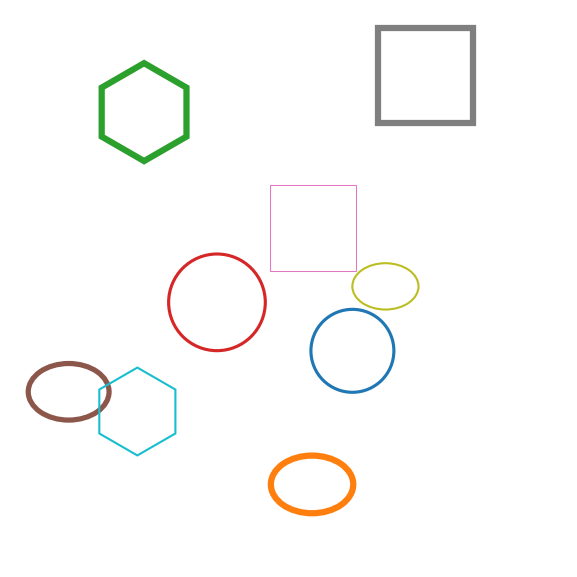[{"shape": "circle", "thickness": 1.5, "radius": 0.36, "center": [0.61, 0.392]}, {"shape": "oval", "thickness": 3, "radius": 0.36, "center": [0.54, 0.16]}, {"shape": "hexagon", "thickness": 3, "radius": 0.42, "center": [0.249, 0.805]}, {"shape": "circle", "thickness": 1.5, "radius": 0.42, "center": [0.376, 0.476]}, {"shape": "oval", "thickness": 2.5, "radius": 0.35, "center": [0.119, 0.321]}, {"shape": "square", "thickness": 0.5, "radius": 0.37, "center": [0.542, 0.605]}, {"shape": "square", "thickness": 3, "radius": 0.41, "center": [0.737, 0.869]}, {"shape": "oval", "thickness": 1, "radius": 0.29, "center": [0.667, 0.503]}, {"shape": "hexagon", "thickness": 1, "radius": 0.38, "center": [0.238, 0.287]}]